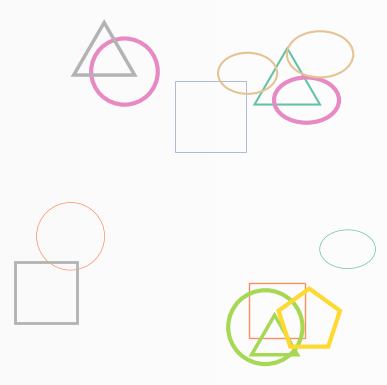[{"shape": "oval", "thickness": 0.5, "radius": 0.36, "center": [0.897, 0.353]}, {"shape": "triangle", "thickness": 1.5, "radius": 0.49, "center": [0.741, 0.777]}, {"shape": "square", "thickness": 1, "radius": 0.36, "center": [0.715, 0.194]}, {"shape": "circle", "thickness": 0.5, "radius": 0.44, "center": [0.182, 0.386]}, {"shape": "square", "thickness": 0.5, "radius": 0.46, "center": [0.544, 0.698]}, {"shape": "circle", "thickness": 3, "radius": 0.43, "center": [0.321, 0.814]}, {"shape": "oval", "thickness": 3, "radius": 0.42, "center": [0.791, 0.74]}, {"shape": "triangle", "thickness": 2.5, "radius": 0.34, "center": [0.709, 0.113]}, {"shape": "circle", "thickness": 3, "radius": 0.48, "center": [0.685, 0.15]}, {"shape": "pentagon", "thickness": 3, "radius": 0.42, "center": [0.798, 0.167]}, {"shape": "oval", "thickness": 1.5, "radius": 0.43, "center": [0.826, 0.859]}, {"shape": "oval", "thickness": 1.5, "radius": 0.38, "center": [0.639, 0.81]}, {"shape": "triangle", "thickness": 2.5, "radius": 0.45, "center": [0.269, 0.85]}, {"shape": "square", "thickness": 2, "radius": 0.4, "center": [0.119, 0.24]}]